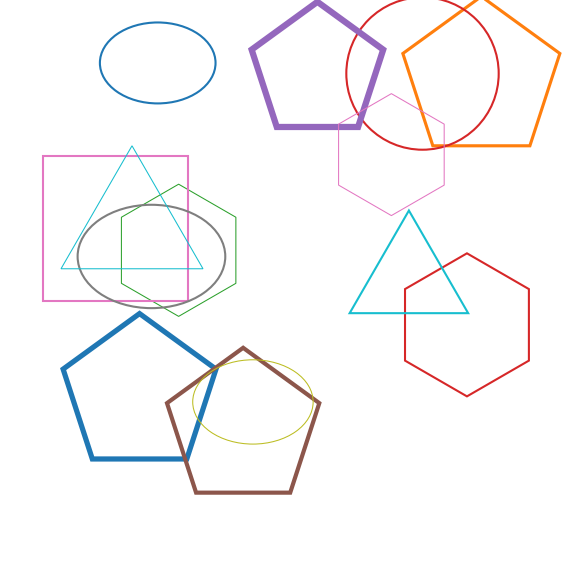[{"shape": "pentagon", "thickness": 2.5, "radius": 0.7, "center": [0.242, 0.317]}, {"shape": "oval", "thickness": 1, "radius": 0.5, "center": [0.273, 0.89]}, {"shape": "pentagon", "thickness": 1.5, "radius": 0.71, "center": [0.834, 0.862]}, {"shape": "hexagon", "thickness": 0.5, "radius": 0.57, "center": [0.309, 0.566]}, {"shape": "hexagon", "thickness": 1, "radius": 0.62, "center": [0.809, 0.437]}, {"shape": "circle", "thickness": 1, "radius": 0.66, "center": [0.732, 0.872]}, {"shape": "pentagon", "thickness": 3, "radius": 0.6, "center": [0.55, 0.876]}, {"shape": "pentagon", "thickness": 2, "radius": 0.69, "center": [0.421, 0.258]}, {"shape": "hexagon", "thickness": 0.5, "radius": 0.53, "center": [0.678, 0.731]}, {"shape": "square", "thickness": 1, "radius": 0.63, "center": [0.2, 0.603]}, {"shape": "oval", "thickness": 1, "radius": 0.64, "center": [0.262, 0.555]}, {"shape": "oval", "thickness": 0.5, "radius": 0.52, "center": [0.438, 0.303]}, {"shape": "triangle", "thickness": 1, "radius": 0.59, "center": [0.708, 0.516]}, {"shape": "triangle", "thickness": 0.5, "radius": 0.71, "center": [0.229, 0.605]}]